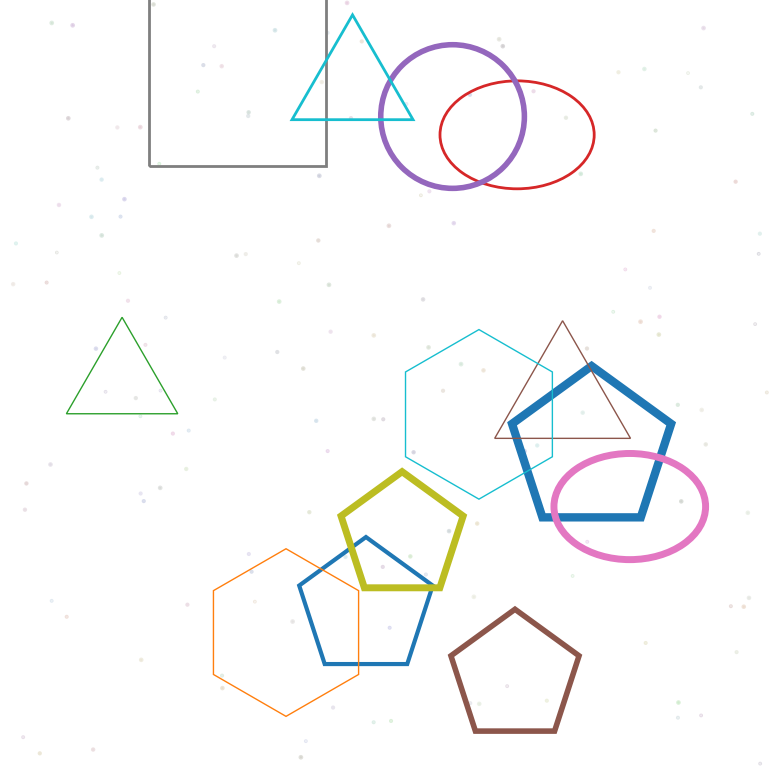[{"shape": "pentagon", "thickness": 3, "radius": 0.54, "center": [0.768, 0.416]}, {"shape": "pentagon", "thickness": 1.5, "radius": 0.46, "center": [0.475, 0.211]}, {"shape": "hexagon", "thickness": 0.5, "radius": 0.54, "center": [0.371, 0.178]}, {"shape": "triangle", "thickness": 0.5, "radius": 0.42, "center": [0.159, 0.504]}, {"shape": "oval", "thickness": 1, "radius": 0.5, "center": [0.672, 0.825]}, {"shape": "circle", "thickness": 2, "radius": 0.47, "center": [0.588, 0.849]}, {"shape": "pentagon", "thickness": 2, "radius": 0.44, "center": [0.669, 0.121]}, {"shape": "triangle", "thickness": 0.5, "radius": 0.51, "center": [0.731, 0.482]}, {"shape": "oval", "thickness": 2.5, "radius": 0.49, "center": [0.818, 0.342]}, {"shape": "square", "thickness": 1, "radius": 0.58, "center": [0.309, 0.9]}, {"shape": "pentagon", "thickness": 2.5, "radius": 0.42, "center": [0.522, 0.304]}, {"shape": "hexagon", "thickness": 0.5, "radius": 0.55, "center": [0.622, 0.462]}, {"shape": "triangle", "thickness": 1, "radius": 0.45, "center": [0.458, 0.89]}]